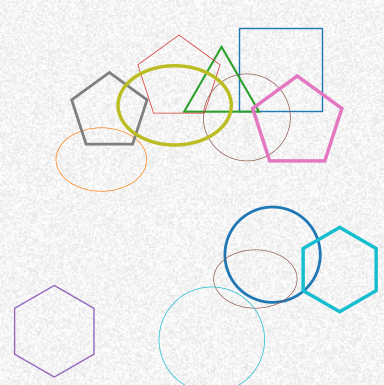[{"shape": "square", "thickness": 1, "radius": 0.54, "center": [0.728, 0.819]}, {"shape": "circle", "thickness": 2, "radius": 0.62, "center": [0.708, 0.338]}, {"shape": "oval", "thickness": 0.5, "radius": 0.59, "center": [0.263, 0.586]}, {"shape": "triangle", "thickness": 1.5, "radius": 0.56, "center": [0.576, 0.766]}, {"shape": "pentagon", "thickness": 0.5, "radius": 0.56, "center": [0.465, 0.797]}, {"shape": "hexagon", "thickness": 1, "radius": 0.6, "center": [0.141, 0.14]}, {"shape": "circle", "thickness": 0.5, "radius": 0.57, "center": [0.641, 0.695]}, {"shape": "oval", "thickness": 0.5, "radius": 0.54, "center": [0.663, 0.275]}, {"shape": "pentagon", "thickness": 2.5, "radius": 0.61, "center": [0.772, 0.681]}, {"shape": "pentagon", "thickness": 2, "radius": 0.51, "center": [0.284, 0.709]}, {"shape": "oval", "thickness": 2.5, "radius": 0.74, "center": [0.454, 0.726]}, {"shape": "circle", "thickness": 0.5, "radius": 0.69, "center": [0.55, 0.118]}, {"shape": "hexagon", "thickness": 2.5, "radius": 0.55, "center": [0.882, 0.3]}]